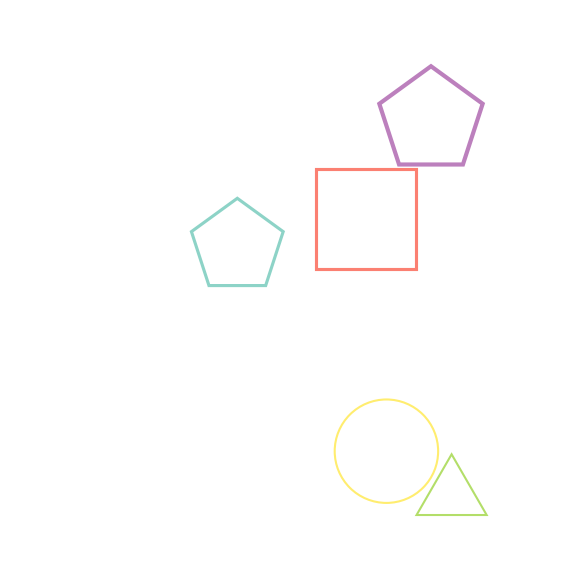[{"shape": "pentagon", "thickness": 1.5, "radius": 0.42, "center": [0.411, 0.572]}, {"shape": "square", "thickness": 1.5, "radius": 0.43, "center": [0.634, 0.62]}, {"shape": "triangle", "thickness": 1, "radius": 0.35, "center": [0.782, 0.142]}, {"shape": "pentagon", "thickness": 2, "radius": 0.47, "center": [0.746, 0.79]}, {"shape": "circle", "thickness": 1, "radius": 0.45, "center": [0.669, 0.218]}]